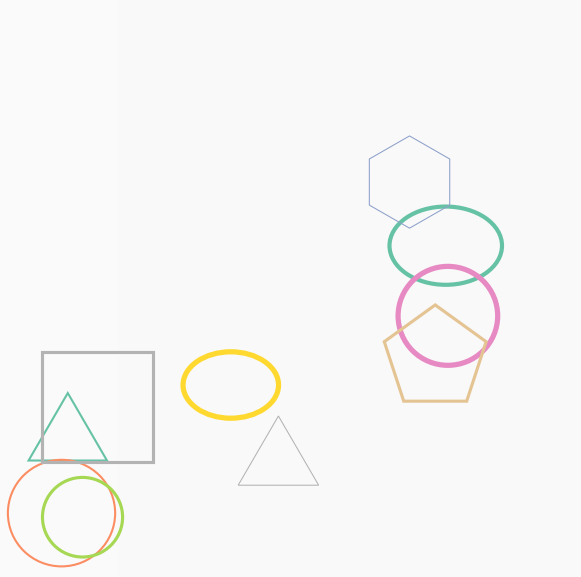[{"shape": "oval", "thickness": 2, "radius": 0.48, "center": [0.767, 0.574]}, {"shape": "triangle", "thickness": 1, "radius": 0.39, "center": [0.117, 0.241]}, {"shape": "circle", "thickness": 1, "radius": 0.46, "center": [0.106, 0.111]}, {"shape": "hexagon", "thickness": 0.5, "radius": 0.4, "center": [0.705, 0.684]}, {"shape": "circle", "thickness": 2.5, "radius": 0.43, "center": [0.771, 0.452]}, {"shape": "circle", "thickness": 1.5, "radius": 0.34, "center": [0.142, 0.104]}, {"shape": "oval", "thickness": 2.5, "radius": 0.41, "center": [0.397, 0.332]}, {"shape": "pentagon", "thickness": 1.5, "radius": 0.46, "center": [0.749, 0.379]}, {"shape": "triangle", "thickness": 0.5, "radius": 0.4, "center": [0.479, 0.199]}, {"shape": "square", "thickness": 1.5, "radius": 0.48, "center": [0.168, 0.294]}]